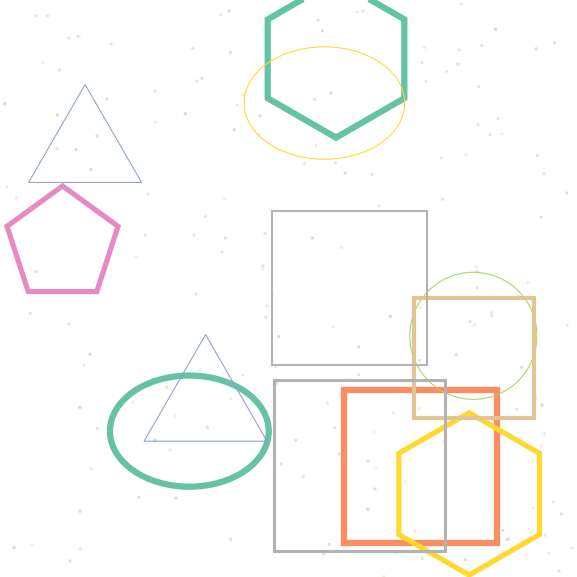[{"shape": "oval", "thickness": 3, "radius": 0.69, "center": [0.328, 0.253]}, {"shape": "hexagon", "thickness": 3, "radius": 0.68, "center": [0.582, 0.897]}, {"shape": "square", "thickness": 3, "radius": 0.66, "center": [0.728, 0.191]}, {"shape": "triangle", "thickness": 0.5, "radius": 0.56, "center": [0.147, 0.74]}, {"shape": "triangle", "thickness": 0.5, "radius": 0.61, "center": [0.356, 0.297]}, {"shape": "pentagon", "thickness": 2.5, "radius": 0.51, "center": [0.108, 0.576]}, {"shape": "circle", "thickness": 0.5, "radius": 0.55, "center": [0.82, 0.418]}, {"shape": "hexagon", "thickness": 2.5, "radius": 0.7, "center": [0.812, 0.144]}, {"shape": "oval", "thickness": 0.5, "radius": 0.7, "center": [0.562, 0.821]}, {"shape": "square", "thickness": 2, "radius": 0.52, "center": [0.821, 0.38]}, {"shape": "square", "thickness": 1.5, "radius": 0.74, "center": [0.623, 0.193]}, {"shape": "square", "thickness": 1, "radius": 0.67, "center": [0.605, 0.5]}]